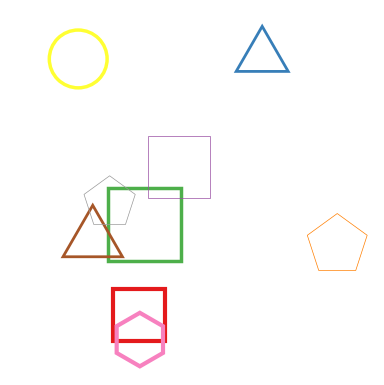[{"shape": "square", "thickness": 3, "radius": 0.34, "center": [0.36, 0.183]}, {"shape": "triangle", "thickness": 2, "radius": 0.39, "center": [0.681, 0.854]}, {"shape": "square", "thickness": 2.5, "radius": 0.47, "center": [0.376, 0.416]}, {"shape": "square", "thickness": 0.5, "radius": 0.4, "center": [0.466, 0.566]}, {"shape": "pentagon", "thickness": 0.5, "radius": 0.41, "center": [0.876, 0.364]}, {"shape": "circle", "thickness": 2.5, "radius": 0.38, "center": [0.203, 0.847]}, {"shape": "triangle", "thickness": 2, "radius": 0.45, "center": [0.241, 0.378]}, {"shape": "hexagon", "thickness": 3, "radius": 0.35, "center": [0.363, 0.118]}, {"shape": "pentagon", "thickness": 0.5, "radius": 0.35, "center": [0.285, 0.473]}]